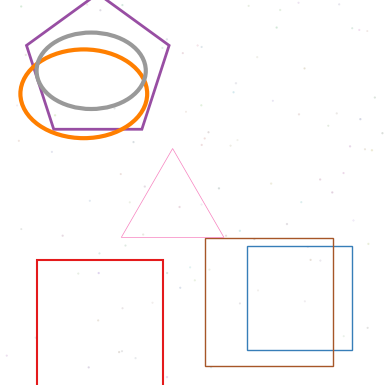[{"shape": "square", "thickness": 1.5, "radius": 0.82, "center": [0.259, 0.16]}, {"shape": "square", "thickness": 1, "radius": 0.68, "center": [0.778, 0.226]}, {"shape": "pentagon", "thickness": 2, "radius": 0.97, "center": [0.254, 0.822]}, {"shape": "oval", "thickness": 3, "radius": 0.82, "center": [0.218, 0.756]}, {"shape": "square", "thickness": 1, "radius": 0.83, "center": [0.698, 0.216]}, {"shape": "triangle", "thickness": 0.5, "radius": 0.77, "center": [0.448, 0.46]}, {"shape": "oval", "thickness": 3, "radius": 0.71, "center": [0.237, 0.816]}]